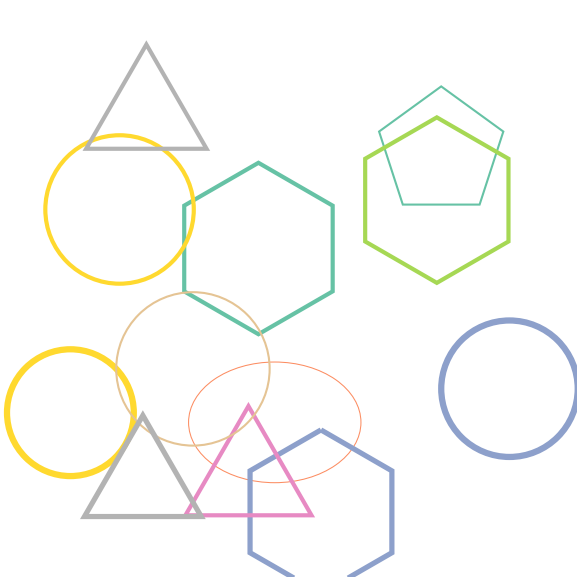[{"shape": "pentagon", "thickness": 1, "radius": 0.57, "center": [0.764, 0.736]}, {"shape": "hexagon", "thickness": 2, "radius": 0.74, "center": [0.448, 0.569]}, {"shape": "oval", "thickness": 0.5, "radius": 0.75, "center": [0.476, 0.268]}, {"shape": "hexagon", "thickness": 2.5, "radius": 0.71, "center": [0.556, 0.113]}, {"shape": "circle", "thickness": 3, "radius": 0.59, "center": [0.882, 0.326]}, {"shape": "triangle", "thickness": 2, "radius": 0.63, "center": [0.43, 0.17]}, {"shape": "hexagon", "thickness": 2, "radius": 0.72, "center": [0.756, 0.653]}, {"shape": "circle", "thickness": 3, "radius": 0.55, "center": [0.122, 0.285]}, {"shape": "circle", "thickness": 2, "radius": 0.64, "center": [0.207, 0.636]}, {"shape": "circle", "thickness": 1, "radius": 0.66, "center": [0.334, 0.36]}, {"shape": "triangle", "thickness": 2, "radius": 0.6, "center": [0.253, 0.802]}, {"shape": "triangle", "thickness": 2.5, "radius": 0.58, "center": [0.247, 0.163]}]